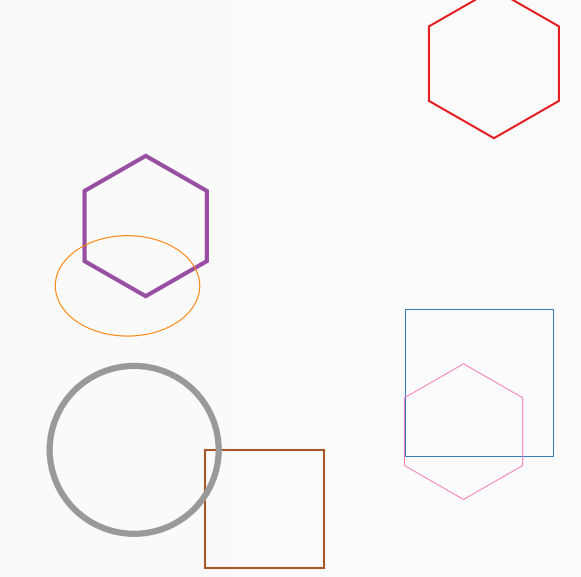[{"shape": "hexagon", "thickness": 1, "radius": 0.65, "center": [0.85, 0.889]}, {"shape": "square", "thickness": 0.5, "radius": 0.64, "center": [0.824, 0.338]}, {"shape": "hexagon", "thickness": 2, "radius": 0.61, "center": [0.251, 0.608]}, {"shape": "oval", "thickness": 0.5, "radius": 0.62, "center": [0.219, 0.504]}, {"shape": "square", "thickness": 1, "radius": 0.51, "center": [0.455, 0.117]}, {"shape": "hexagon", "thickness": 0.5, "radius": 0.59, "center": [0.798, 0.252]}, {"shape": "circle", "thickness": 3, "radius": 0.73, "center": [0.231, 0.22]}]